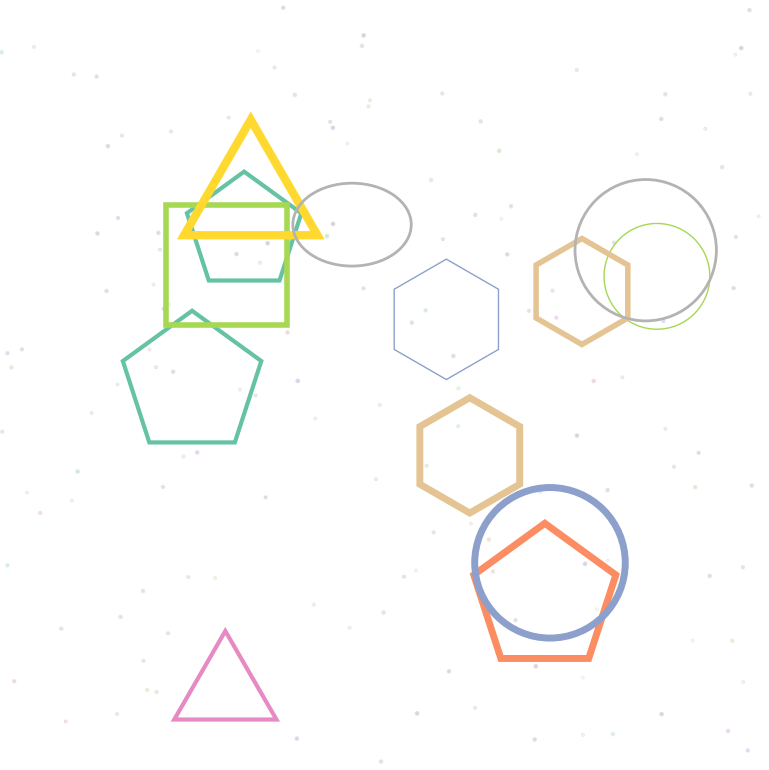[{"shape": "pentagon", "thickness": 1.5, "radius": 0.39, "center": [0.317, 0.699]}, {"shape": "pentagon", "thickness": 1.5, "radius": 0.47, "center": [0.249, 0.502]}, {"shape": "pentagon", "thickness": 2.5, "radius": 0.49, "center": [0.708, 0.223]}, {"shape": "circle", "thickness": 2.5, "radius": 0.49, "center": [0.714, 0.269]}, {"shape": "hexagon", "thickness": 0.5, "radius": 0.39, "center": [0.58, 0.585]}, {"shape": "triangle", "thickness": 1.5, "radius": 0.38, "center": [0.293, 0.104]}, {"shape": "square", "thickness": 2, "radius": 0.39, "center": [0.294, 0.656]}, {"shape": "circle", "thickness": 0.5, "radius": 0.34, "center": [0.853, 0.641]}, {"shape": "triangle", "thickness": 3, "radius": 0.5, "center": [0.326, 0.744]}, {"shape": "hexagon", "thickness": 2.5, "radius": 0.37, "center": [0.61, 0.409]}, {"shape": "hexagon", "thickness": 2, "radius": 0.34, "center": [0.756, 0.621]}, {"shape": "circle", "thickness": 1, "radius": 0.46, "center": [0.839, 0.675]}, {"shape": "oval", "thickness": 1, "radius": 0.38, "center": [0.457, 0.708]}]